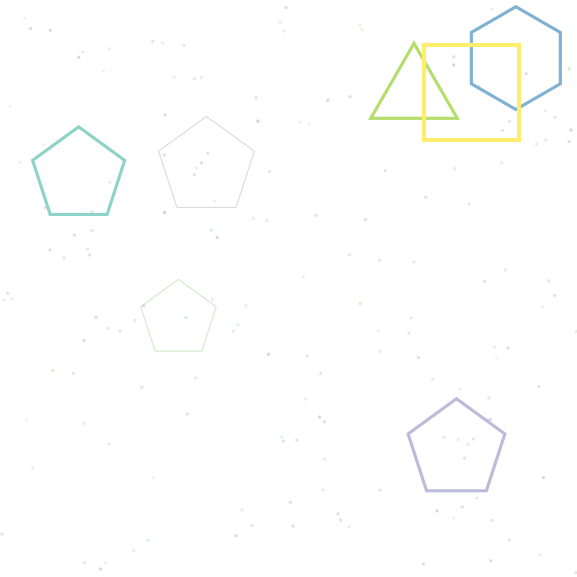[{"shape": "pentagon", "thickness": 1.5, "radius": 0.42, "center": [0.136, 0.696]}, {"shape": "pentagon", "thickness": 1.5, "radius": 0.44, "center": [0.79, 0.221]}, {"shape": "hexagon", "thickness": 1.5, "radius": 0.44, "center": [0.893, 0.898]}, {"shape": "triangle", "thickness": 1.5, "radius": 0.43, "center": [0.717, 0.838]}, {"shape": "pentagon", "thickness": 0.5, "radius": 0.44, "center": [0.358, 0.71]}, {"shape": "pentagon", "thickness": 0.5, "radius": 0.34, "center": [0.309, 0.447]}, {"shape": "square", "thickness": 2, "radius": 0.41, "center": [0.816, 0.839]}]